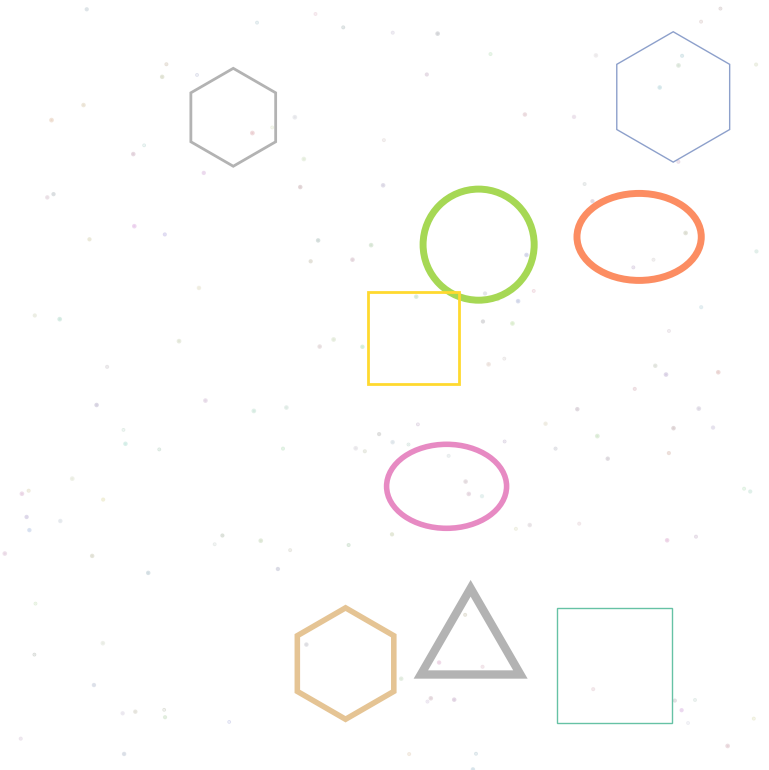[{"shape": "square", "thickness": 0.5, "radius": 0.37, "center": [0.798, 0.136]}, {"shape": "oval", "thickness": 2.5, "radius": 0.4, "center": [0.83, 0.692]}, {"shape": "hexagon", "thickness": 0.5, "radius": 0.42, "center": [0.874, 0.874]}, {"shape": "oval", "thickness": 2, "radius": 0.39, "center": [0.58, 0.368]}, {"shape": "circle", "thickness": 2.5, "radius": 0.36, "center": [0.622, 0.682]}, {"shape": "square", "thickness": 1, "radius": 0.3, "center": [0.537, 0.561]}, {"shape": "hexagon", "thickness": 2, "radius": 0.36, "center": [0.449, 0.138]}, {"shape": "hexagon", "thickness": 1, "radius": 0.32, "center": [0.303, 0.848]}, {"shape": "triangle", "thickness": 3, "radius": 0.37, "center": [0.611, 0.161]}]